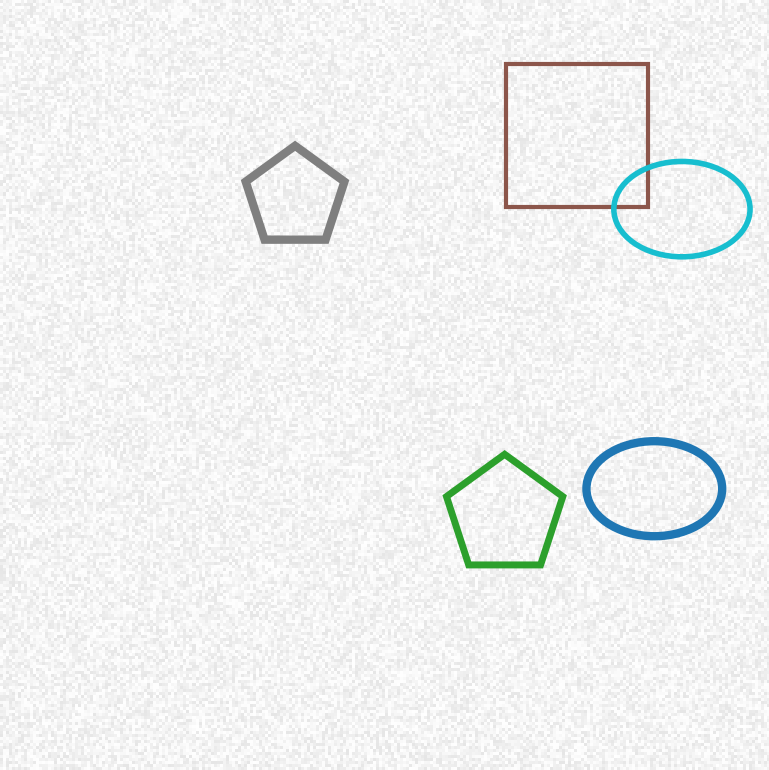[{"shape": "oval", "thickness": 3, "radius": 0.44, "center": [0.85, 0.365]}, {"shape": "pentagon", "thickness": 2.5, "radius": 0.4, "center": [0.655, 0.331]}, {"shape": "square", "thickness": 1.5, "radius": 0.46, "center": [0.749, 0.824]}, {"shape": "pentagon", "thickness": 3, "radius": 0.34, "center": [0.383, 0.743]}, {"shape": "oval", "thickness": 2, "radius": 0.44, "center": [0.886, 0.728]}]